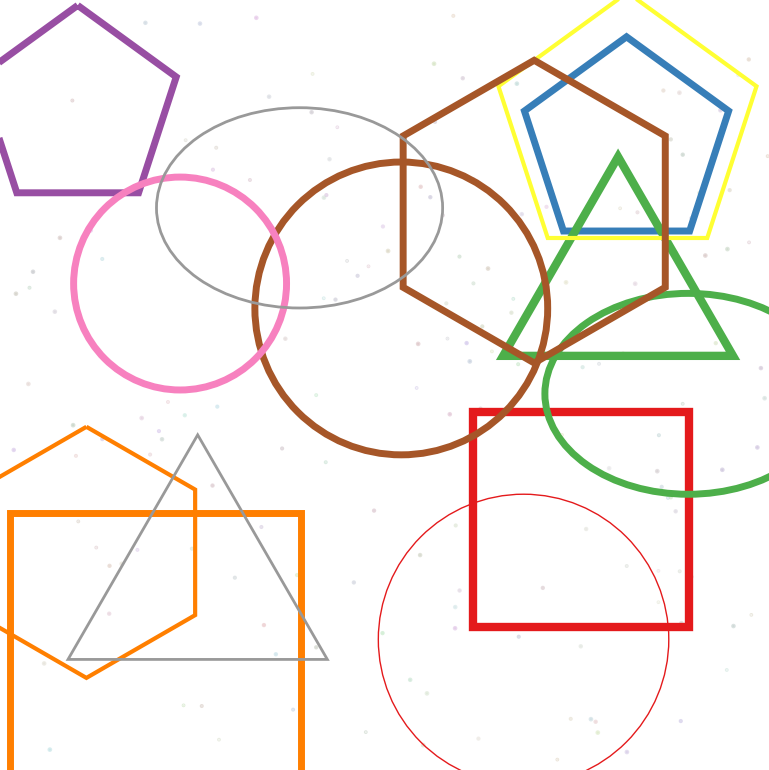[{"shape": "square", "thickness": 3, "radius": 0.7, "center": [0.755, 0.326]}, {"shape": "circle", "thickness": 0.5, "radius": 0.94, "center": [0.68, 0.17]}, {"shape": "pentagon", "thickness": 2.5, "radius": 0.7, "center": [0.814, 0.813]}, {"shape": "triangle", "thickness": 3, "radius": 0.86, "center": [0.803, 0.624]}, {"shape": "oval", "thickness": 2.5, "radius": 0.93, "center": [0.894, 0.489]}, {"shape": "pentagon", "thickness": 2.5, "radius": 0.67, "center": [0.101, 0.858]}, {"shape": "hexagon", "thickness": 1.5, "radius": 0.82, "center": [0.112, 0.283]}, {"shape": "square", "thickness": 2.5, "radius": 0.94, "center": [0.202, 0.145]}, {"shape": "pentagon", "thickness": 1.5, "radius": 0.88, "center": [0.815, 0.833]}, {"shape": "circle", "thickness": 2.5, "radius": 0.95, "center": [0.521, 0.599]}, {"shape": "hexagon", "thickness": 2.5, "radius": 0.98, "center": [0.694, 0.725]}, {"shape": "circle", "thickness": 2.5, "radius": 0.69, "center": [0.234, 0.632]}, {"shape": "triangle", "thickness": 1, "radius": 0.97, "center": [0.257, 0.241]}, {"shape": "oval", "thickness": 1, "radius": 0.93, "center": [0.389, 0.73]}]